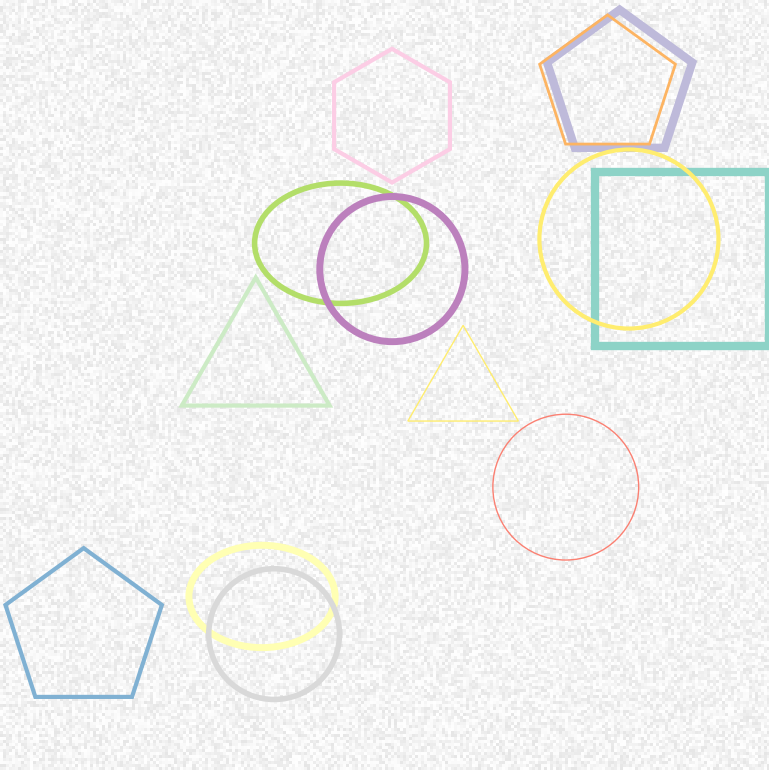[{"shape": "square", "thickness": 3, "radius": 0.57, "center": [0.886, 0.664]}, {"shape": "oval", "thickness": 2.5, "radius": 0.47, "center": [0.34, 0.225]}, {"shape": "pentagon", "thickness": 3, "radius": 0.5, "center": [0.805, 0.888]}, {"shape": "circle", "thickness": 0.5, "radius": 0.47, "center": [0.735, 0.367]}, {"shape": "pentagon", "thickness": 1.5, "radius": 0.53, "center": [0.109, 0.181]}, {"shape": "pentagon", "thickness": 1, "radius": 0.46, "center": [0.789, 0.888]}, {"shape": "oval", "thickness": 2, "radius": 0.56, "center": [0.442, 0.684]}, {"shape": "hexagon", "thickness": 1.5, "radius": 0.43, "center": [0.509, 0.85]}, {"shape": "circle", "thickness": 2, "radius": 0.42, "center": [0.356, 0.177]}, {"shape": "circle", "thickness": 2.5, "radius": 0.47, "center": [0.51, 0.651]}, {"shape": "triangle", "thickness": 1.5, "radius": 0.55, "center": [0.332, 0.529]}, {"shape": "triangle", "thickness": 0.5, "radius": 0.41, "center": [0.601, 0.495]}, {"shape": "circle", "thickness": 1.5, "radius": 0.58, "center": [0.817, 0.69]}]